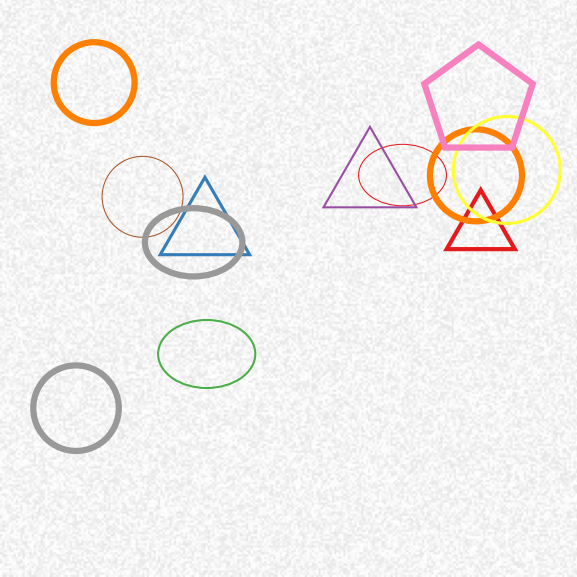[{"shape": "oval", "thickness": 0.5, "radius": 0.38, "center": [0.697, 0.696]}, {"shape": "triangle", "thickness": 2, "radius": 0.34, "center": [0.832, 0.602]}, {"shape": "triangle", "thickness": 1.5, "radius": 0.45, "center": [0.355, 0.603]}, {"shape": "oval", "thickness": 1, "radius": 0.42, "center": [0.358, 0.386]}, {"shape": "triangle", "thickness": 1, "radius": 0.46, "center": [0.641, 0.687]}, {"shape": "circle", "thickness": 3, "radius": 0.35, "center": [0.163, 0.856]}, {"shape": "circle", "thickness": 3, "radius": 0.4, "center": [0.824, 0.696]}, {"shape": "circle", "thickness": 1.5, "radius": 0.46, "center": [0.878, 0.705]}, {"shape": "circle", "thickness": 0.5, "radius": 0.35, "center": [0.247, 0.658]}, {"shape": "pentagon", "thickness": 3, "radius": 0.49, "center": [0.829, 0.823]}, {"shape": "circle", "thickness": 3, "radius": 0.37, "center": [0.132, 0.292]}, {"shape": "oval", "thickness": 3, "radius": 0.42, "center": [0.335, 0.58]}]